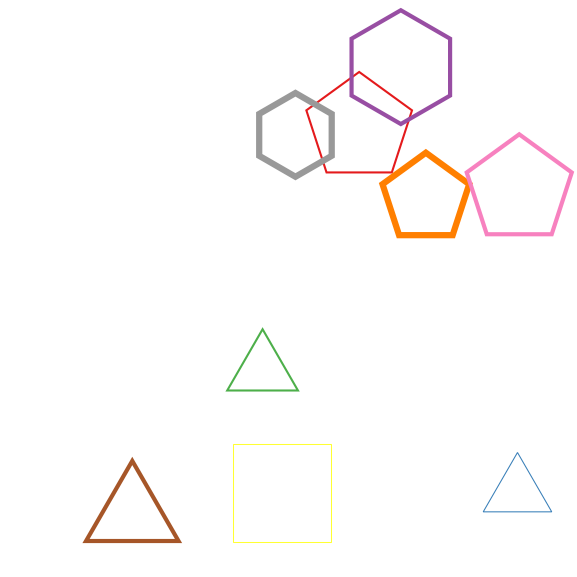[{"shape": "pentagon", "thickness": 1, "radius": 0.48, "center": [0.622, 0.778]}, {"shape": "triangle", "thickness": 0.5, "radius": 0.34, "center": [0.896, 0.147]}, {"shape": "triangle", "thickness": 1, "radius": 0.35, "center": [0.455, 0.358]}, {"shape": "hexagon", "thickness": 2, "radius": 0.49, "center": [0.694, 0.883]}, {"shape": "pentagon", "thickness": 3, "radius": 0.39, "center": [0.737, 0.656]}, {"shape": "square", "thickness": 0.5, "radius": 0.42, "center": [0.488, 0.145]}, {"shape": "triangle", "thickness": 2, "radius": 0.46, "center": [0.229, 0.109]}, {"shape": "pentagon", "thickness": 2, "radius": 0.48, "center": [0.899, 0.671]}, {"shape": "hexagon", "thickness": 3, "radius": 0.36, "center": [0.512, 0.766]}]